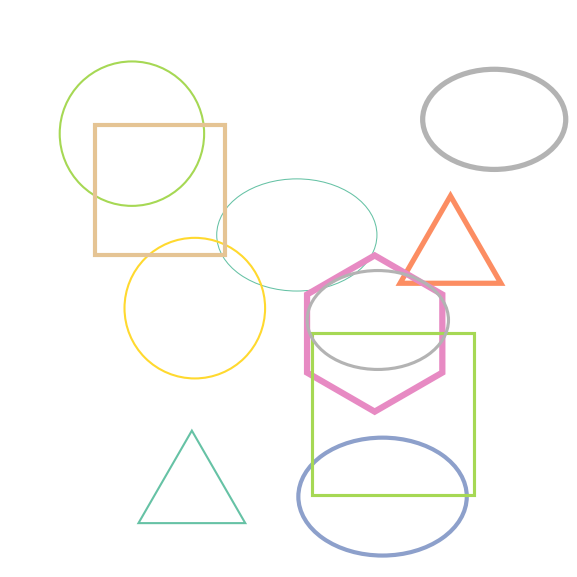[{"shape": "oval", "thickness": 0.5, "radius": 0.69, "center": [0.514, 0.592]}, {"shape": "triangle", "thickness": 1, "radius": 0.53, "center": [0.332, 0.147]}, {"shape": "triangle", "thickness": 2.5, "radius": 0.5, "center": [0.78, 0.559]}, {"shape": "oval", "thickness": 2, "radius": 0.73, "center": [0.662, 0.139]}, {"shape": "hexagon", "thickness": 3, "radius": 0.68, "center": [0.649, 0.422]}, {"shape": "square", "thickness": 1.5, "radius": 0.7, "center": [0.681, 0.282]}, {"shape": "circle", "thickness": 1, "radius": 0.63, "center": [0.228, 0.768]}, {"shape": "circle", "thickness": 1, "radius": 0.61, "center": [0.337, 0.466]}, {"shape": "square", "thickness": 2, "radius": 0.56, "center": [0.277, 0.67]}, {"shape": "oval", "thickness": 2.5, "radius": 0.62, "center": [0.856, 0.792]}, {"shape": "oval", "thickness": 1.5, "radius": 0.61, "center": [0.654, 0.445]}]